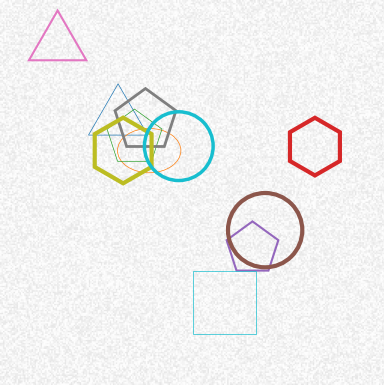[{"shape": "triangle", "thickness": 0.5, "radius": 0.44, "center": [0.307, 0.694]}, {"shape": "oval", "thickness": 0.5, "radius": 0.41, "center": [0.387, 0.609]}, {"shape": "pentagon", "thickness": 0.5, "radius": 0.37, "center": [0.349, 0.642]}, {"shape": "hexagon", "thickness": 3, "radius": 0.37, "center": [0.818, 0.619]}, {"shape": "pentagon", "thickness": 1.5, "radius": 0.35, "center": [0.656, 0.354]}, {"shape": "circle", "thickness": 3, "radius": 0.48, "center": [0.689, 0.402]}, {"shape": "triangle", "thickness": 1.5, "radius": 0.43, "center": [0.15, 0.887]}, {"shape": "pentagon", "thickness": 2, "radius": 0.42, "center": [0.378, 0.687]}, {"shape": "hexagon", "thickness": 3, "radius": 0.43, "center": [0.32, 0.609]}, {"shape": "square", "thickness": 0.5, "radius": 0.41, "center": [0.584, 0.214]}, {"shape": "circle", "thickness": 2.5, "radius": 0.45, "center": [0.464, 0.62]}]